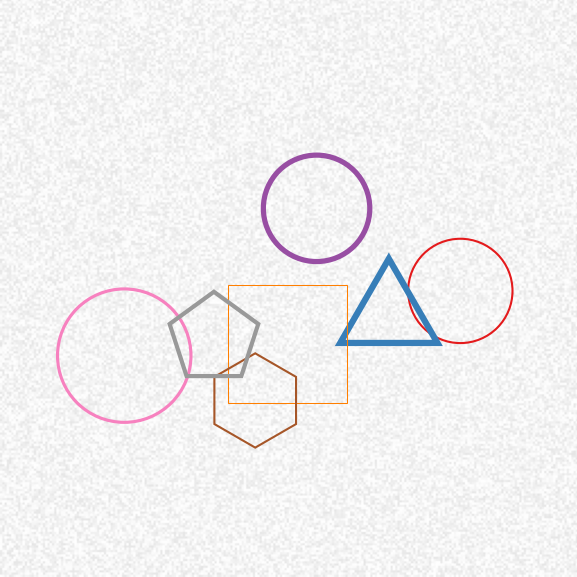[{"shape": "circle", "thickness": 1, "radius": 0.45, "center": [0.797, 0.495]}, {"shape": "triangle", "thickness": 3, "radius": 0.49, "center": [0.673, 0.454]}, {"shape": "circle", "thickness": 2.5, "radius": 0.46, "center": [0.548, 0.638]}, {"shape": "square", "thickness": 0.5, "radius": 0.51, "center": [0.498, 0.404]}, {"shape": "hexagon", "thickness": 1, "radius": 0.41, "center": [0.442, 0.306]}, {"shape": "circle", "thickness": 1.5, "radius": 0.58, "center": [0.215, 0.383]}, {"shape": "pentagon", "thickness": 2, "radius": 0.4, "center": [0.37, 0.413]}]